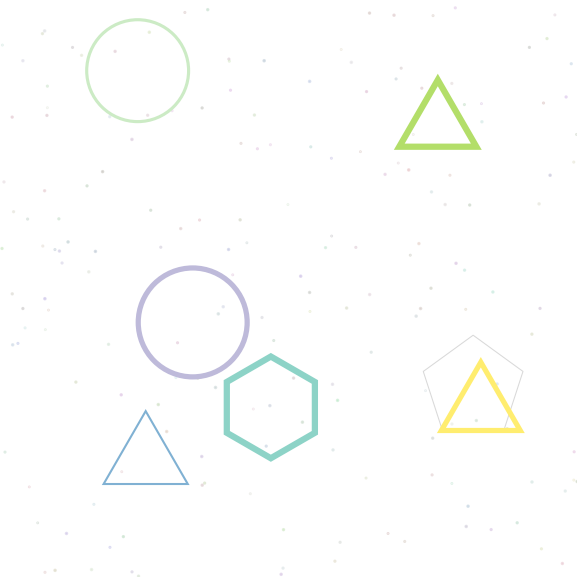[{"shape": "hexagon", "thickness": 3, "radius": 0.44, "center": [0.469, 0.294]}, {"shape": "circle", "thickness": 2.5, "radius": 0.47, "center": [0.334, 0.441]}, {"shape": "triangle", "thickness": 1, "radius": 0.42, "center": [0.252, 0.203]}, {"shape": "triangle", "thickness": 3, "radius": 0.39, "center": [0.758, 0.784]}, {"shape": "pentagon", "thickness": 0.5, "radius": 0.45, "center": [0.819, 0.328]}, {"shape": "circle", "thickness": 1.5, "radius": 0.44, "center": [0.238, 0.877]}, {"shape": "triangle", "thickness": 2.5, "radius": 0.39, "center": [0.833, 0.293]}]